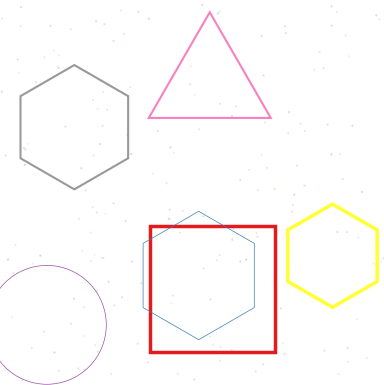[{"shape": "square", "thickness": 2.5, "radius": 0.81, "center": [0.552, 0.249]}, {"shape": "hexagon", "thickness": 0.5, "radius": 0.83, "center": [0.516, 0.284]}, {"shape": "circle", "thickness": 0.5, "radius": 0.77, "center": [0.122, 0.156]}, {"shape": "hexagon", "thickness": 2.5, "radius": 0.67, "center": [0.864, 0.336]}, {"shape": "triangle", "thickness": 1.5, "radius": 0.91, "center": [0.545, 0.785]}, {"shape": "hexagon", "thickness": 1.5, "radius": 0.81, "center": [0.193, 0.67]}]